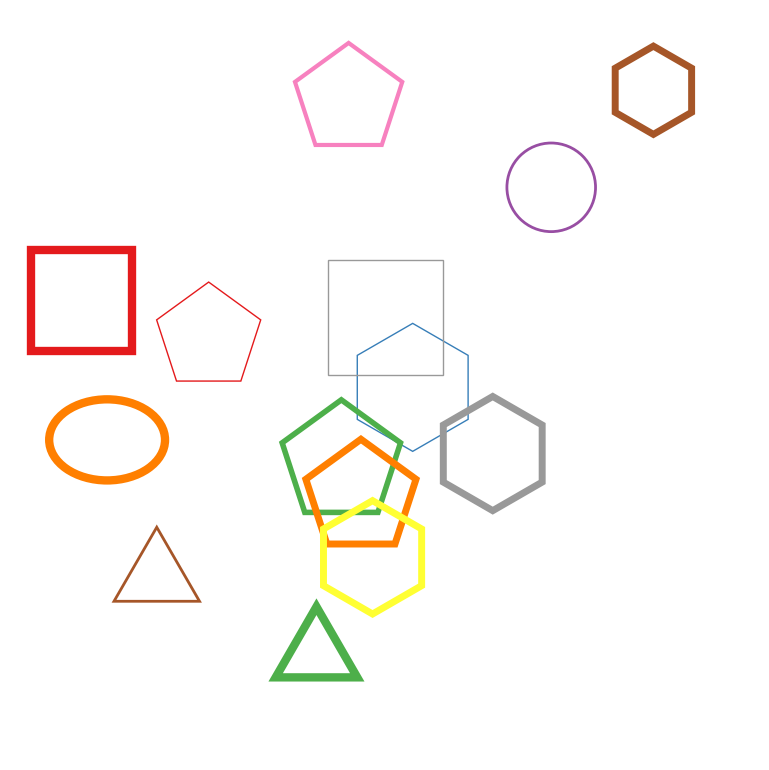[{"shape": "pentagon", "thickness": 0.5, "radius": 0.36, "center": [0.271, 0.563]}, {"shape": "square", "thickness": 3, "radius": 0.33, "center": [0.106, 0.61]}, {"shape": "hexagon", "thickness": 0.5, "radius": 0.42, "center": [0.536, 0.497]}, {"shape": "pentagon", "thickness": 2, "radius": 0.4, "center": [0.443, 0.4]}, {"shape": "triangle", "thickness": 3, "radius": 0.31, "center": [0.411, 0.151]}, {"shape": "circle", "thickness": 1, "radius": 0.29, "center": [0.716, 0.757]}, {"shape": "oval", "thickness": 3, "radius": 0.38, "center": [0.139, 0.429]}, {"shape": "pentagon", "thickness": 2.5, "radius": 0.38, "center": [0.469, 0.354]}, {"shape": "hexagon", "thickness": 2.5, "radius": 0.37, "center": [0.484, 0.276]}, {"shape": "hexagon", "thickness": 2.5, "radius": 0.29, "center": [0.849, 0.883]}, {"shape": "triangle", "thickness": 1, "radius": 0.32, "center": [0.204, 0.251]}, {"shape": "pentagon", "thickness": 1.5, "radius": 0.37, "center": [0.453, 0.871]}, {"shape": "square", "thickness": 0.5, "radius": 0.37, "center": [0.5, 0.588]}, {"shape": "hexagon", "thickness": 2.5, "radius": 0.37, "center": [0.64, 0.411]}]